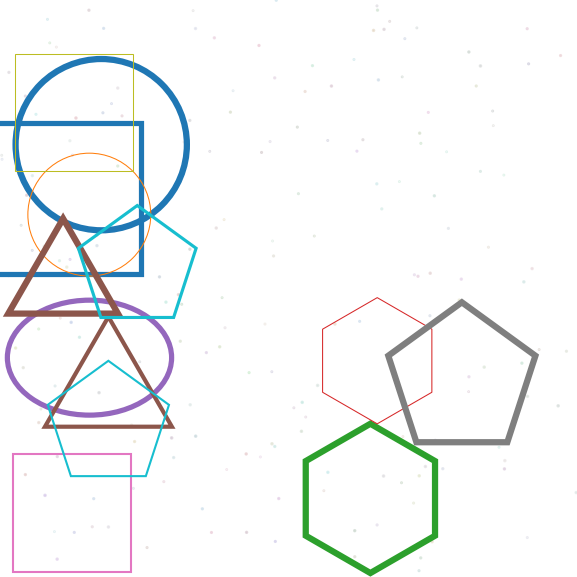[{"shape": "square", "thickness": 2.5, "radius": 0.65, "center": [0.114, 0.655]}, {"shape": "circle", "thickness": 3, "radius": 0.74, "center": [0.175, 0.749]}, {"shape": "circle", "thickness": 0.5, "radius": 0.53, "center": [0.155, 0.627]}, {"shape": "hexagon", "thickness": 3, "radius": 0.65, "center": [0.641, 0.136]}, {"shape": "hexagon", "thickness": 0.5, "radius": 0.55, "center": [0.653, 0.374]}, {"shape": "oval", "thickness": 2.5, "radius": 0.71, "center": [0.155, 0.38]}, {"shape": "triangle", "thickness": 2, "radius": 0.63, "center": [0.188, 0.324]}, {"shape": "triangle", "thickness": 3, "radius": 0.55, "center": [0.109, 0.511]}, {"shape": "square", "thickness": 1, "radius": 0.51, "center": [0.124, 0.11]}, {"shape": "pentagon", "thickness": 3, "radius": 0.67, "center": [0.8, 0.342]}, {"shape": "square", "thickness": 0.5, "radius": 0.51, "center": [0.129, 0.804]}, {"shape": "pentagon", "thickness": 1.5, "radius": 0.54, "center": [0.238, 0.536]}, {"shape": "pentagon", "thickness": 1, "radius": 0.55, "center": [0.188, 0.264]}]